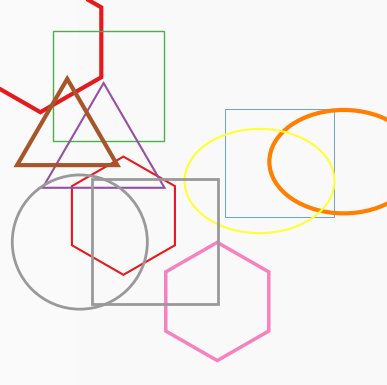[{"shape": "hexagon", "thickness": 1.5, "radius": 0.77, "center": [0.319, 0.44]}, {"shape": "hexagon", "thickness": 3, "radius": 0.91, "center": [0.104, 0.89]}, {"shape": "square", "thickness": 0.5, "radius": 0.71, "center": [0.721, 0.577]}, {"shape": "square", "thickness": 1, "radius": 0.71, "center": [0.279, 0.777]}, {"shape": "triangle", "thickness": 1.5, "radius": 0.91, "center": [0.267, 0.603]}, {"shape": "oval", "thickness": 3, "radius": 0.96, "center": [0.887, 0.58]}, {"shape": "oval", "thickness": 1.5, "radius": 0.97, "center": [0.67, 0.53]}, {"shape": "triangle", "thickness": 3, "radius": 0.75, "center": [0.173, 0.646]}, {"shape": "hexagon", "thickness": 2.5, "radius": 0.77, "center": [0.561, 0.217]}, {"shape": "square", "thickness": 2, "radius": 0.81, "center": [0.399, 0.373]}, {"shape": "circle", "thickness": 2, "radius": 0.87, "center": [0.206, 0.371]}]